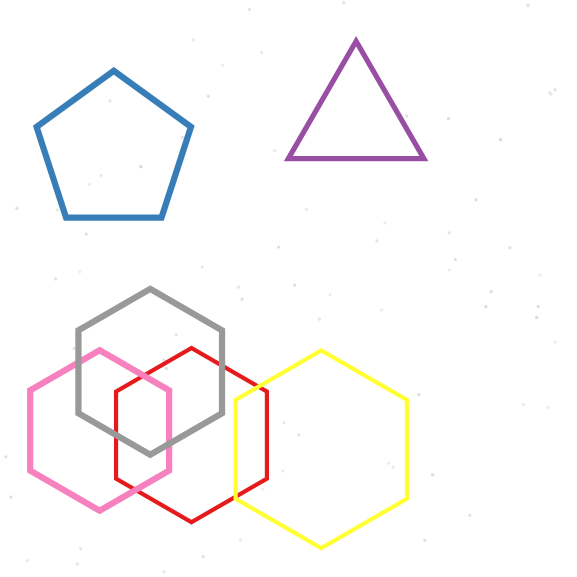[{"shape": "hexagon", "thickness": 2, "radius": 0.75, "center": [0.332, 0.246]}, {"shape": "pentagon", "thickness": 3, "radius": 0.7, "center": [0.197, 0.736]}, {"shape": "triangle", "thickness": 2.5, "radius": 0.68, "center": [0.617, 0.792]}, {"shape": "hexagon", "thickness": 2, "radius": 0.86, "center": [0.556, 0.221]}, {"shape": "hexagon", "thickness": 3, "radius": 0.69, "center": [0.173, 0.254]}, {"shape": "hexagon", "thickness": 3, "radius": 0.72, "center": [0.26, 0.355]}]